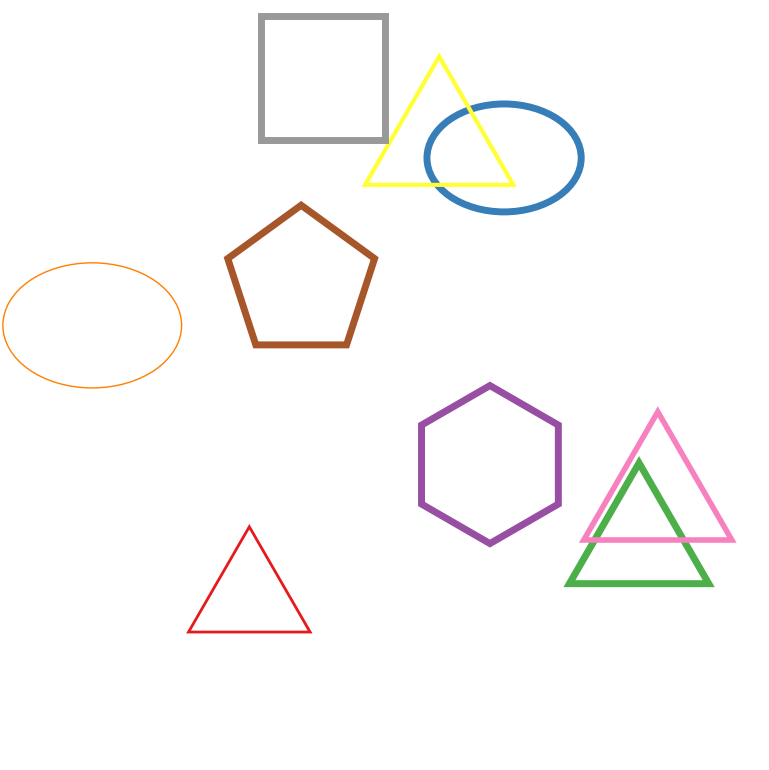[{"shape": "triangle", "thickness": 1, "radius": 0.46, "center": [0.324, 0.225]}, {"shape": "oval", "thickness": 2.5, "radius": 0.5, "center": [0.655, 0.795]}, {"shape": "triangle", "thickness": 2.5, "radius": 0.52, "center": [0.83, 0.294]}, {"shape": "hexagon", "thickness": 2.5, "radius": 0.51, "center": [0.636, 0.397]}, {"shape": "oval", "thickness": 0.5, "radius": 0.58, "center": [0.12, 0.577]}, {"shape": "triangle", "thickness": 1.5, "radius": 0.56, "center": [0.57, 0.816]}, {"shape": "pentagon", "thickness": 2.5, "radius": 0.5, "center": [0.391, 0.633]}, {"shape": "triangle", "thickness": 2, "radius": 0.56, "center": [0.854, 0.354]}, {"shape": "square", "thickness": 2.5, "radius": 0.4, "center": [0.42, 0.899]}]